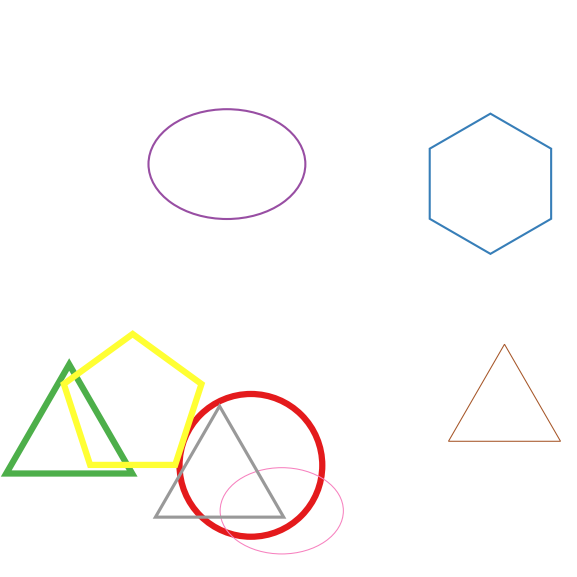[{"shape": "circle", "thickness": 3, "radius": 0.62, "center": [0.434, 0.193]}, {"shape": "hexagon", "thickness": 1, "radius": 0.61, "center": [0.849, 0.681]}, {"shape": "triangle", "thickness": 3, "radius": 0.63, "center": [0.12, 0.242]}, {"shape": "oval", "thickness": 1, "radius": 0.68, "center": [0.393, 0.715]}, {"shape": "pentagon", "thickness": 3, "radius": 0.63, "center": [0.23, 0.295]}, {"shape": "triangle", "thickness": 0.5, "radius": 0.56, "center": [0.874, 0.291]}, {"shape": "oval", "thickness": 0.5, "radius": 0.53, "center": [0.488, 0.115]}, {"shape": "triangle", "thickness": 1.5, "radius": 0.64, "center": [0.38, 0.168]}]